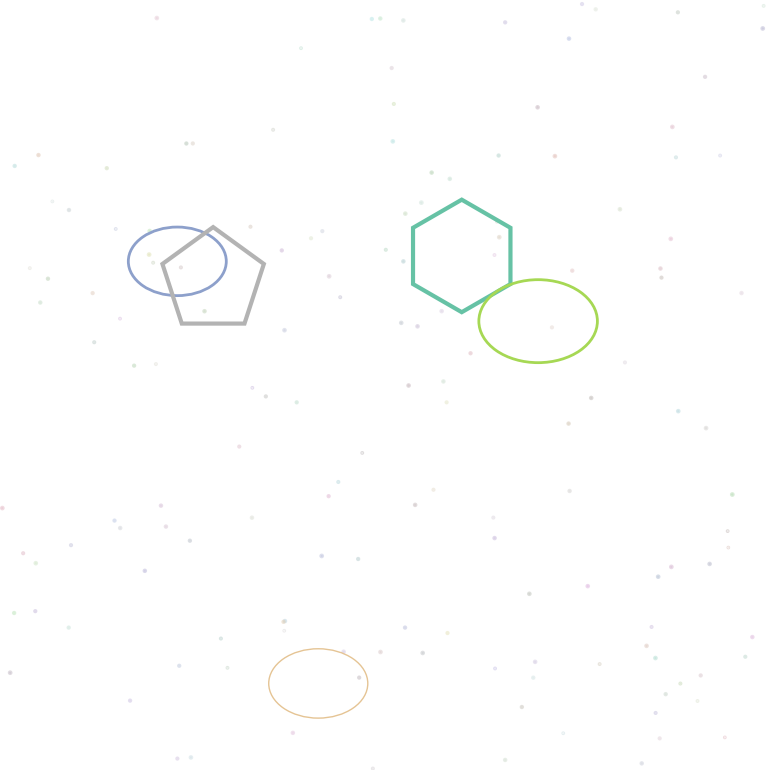[{"shape": "hexagon", "thickness": 1.5, "radius": 0.37, "center": [0.6, 0.668]}, {"shape": "oval", "thickness": 1, "radius": 0.32, "center": [0.23, 0.661]}, {"shape": "oval", "thickness": 1, "radius": 0.38, "center": [0.699, 0.583]}, {"shape": "oval", "thickness": 0.5, "radius": 0.32, "center": [0.413, 0.112]}, {"shape": "pentagon", "thickness": 1.5, "radius": 0.35, "center": [0.277, 0.636]}]